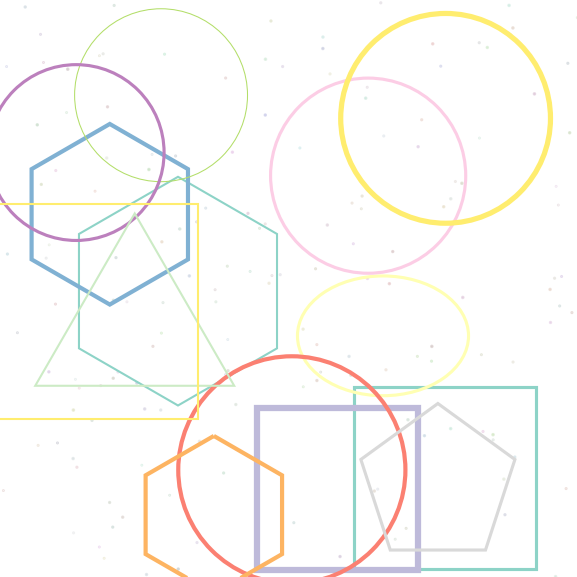[{"shape": "square", "thickness": 1.5, "radius": 0.79, "center": [0.77, 0.171]}, {"shape": "hexagon", "thickness": 1, "radius": 0.99, "center": [0.308, 0.495]}, {"shape": "oval", "thickness": 1.5, "radius": 0.74, "center": [0.663, 0.418]}, {"shape": "square", "thickness": 3, "radius": 0.7, "center": [0.584, 0.152]}, {"shape": "circle", "thickness": 2, "radius": 0.98, "center": [0.505, 0.186]}, {"shape": "hexagon", "thickness": 2, "radius": 0.78, "center": [0.19, 0.628]}, {"shape": "hexagon", "thickness": 2, "radius": 0.68, "center": [0.37, 0.108]}, {"shape": "circle", "thickness": 0.5, "radius": 0.75, "center": [0.279, 0.834]}, {"shape": "circle", "thickness": 1.5, "radius": 0.84, "center": [0.637, 0.695]}, {"shape": "pentagon", "thickness": 1.5, "radius": 0.7, "center": [0.758, 0.16]}, {"shape": "circle", "thickness": 1.5, "radius": 0.76, "center": [0.132, 0.735]}, {"shape": "triangle", "thickness": 1, "radius": 0.99, "center": [0.233, 0.431]}, {"shape": "square", "thickness": 1, "radius": 0.93, "center": [0.157, 0.46]}, {"shape": "circle", "thickness": 2.5, "radius": 0.91, "center": [0.772, 0.794]}]